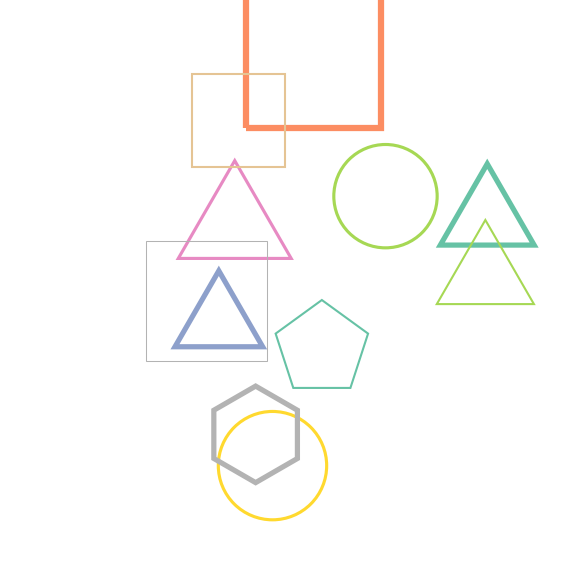[{"shape": "pentagon", "thickness": 1, "radius": 0.42, "center": [0.557, 0.395]}, {"shape": "triangle", "thickness": 2.5, "radius": 0.47, "center": [0.844, 0.622]}, {"shape": "square", "thickness": 3, "radius": 0.58, "center": [0.542, 0.895]}, {"shape": "triangle", "thickness": 2.5, "radius": 0.44, "center": [0.379, 0.443]}, {"shape": "triangle", "thickness": 1.5, "radius": 0.56, "center": [0.406, 0.608]}, {"shape": "circle", "thickness": 1.5, "radius": 0.45, "center": [0.668, 0.659]}, {"shape": "triangle", "thickness": 1, "radius": 0.49, "center": [0.84, 0.521]}, {"shape": "circle", "thickness": 1.5, "radius": 0.47, "center": [0.472, 0.193]}, {"shape": "square", "thickness": 1, "radius": 0.4, "center": [0.412, 0.79]}, {"shape": "hexagon", "thickness": 2.5, "radius": 0.42, "center": [0.443, 0.247]}, {"shape": "square", "thickness": 0.5, "radius": 0.52, "center": [0.357, 0.478]}]